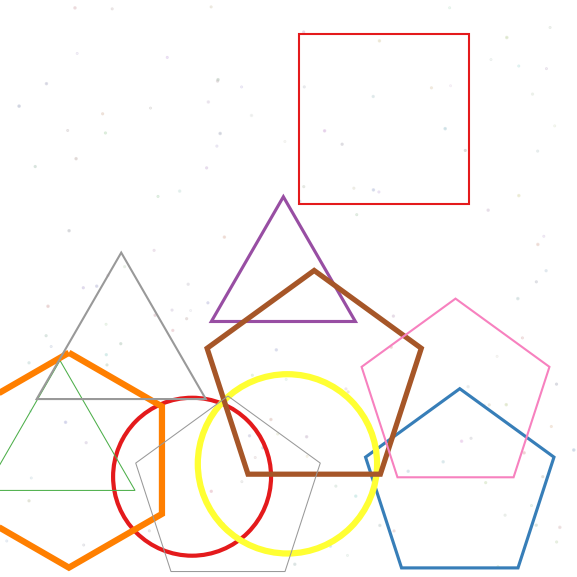[{"shape": "circle", "thickness": 2, "radius": 0.68, "center": [0.333, 0.174]}, {"shape": "square", "thickness": 1, "radius": 0.73, "center": [0.665, 0.793]}, {"shape": "pentagon", "thickness": 1.5, "radius": 0.86, "center": [0.796, 0.155]}, {"shape": "triangle", "thickness": 0.5, "radius": 0.75, "center": [0.104, 0.225]}, {"shape": "triangle", "thickness": 1.5, "radius": 0.72, "center": [0.491, 0.514]}, {"shape": "hexagon", "thickness": 3, "radius": 0.93, "center": [0.119, 0.202]}, {"shape": "circle", "thickness": 3, "radius": 0.78, "center": [0.498, 0.196]}, {"shape": "pentagon", "thickness": 2.5, "radius": 0.97, "center": [0.544, 0.336]}, {"shape": "pentagon", "thickness": 1, "radius": 0.86, "center": [0.789, 0.311]}, {"shape": "triangle", "thickness": 1, "radius": 0.85, "center": [0.21, 0.393]}, {"shape": "pentagon", "thickness": 0.5, "radius": 0.84, "center": [0.395, 0.145]}]